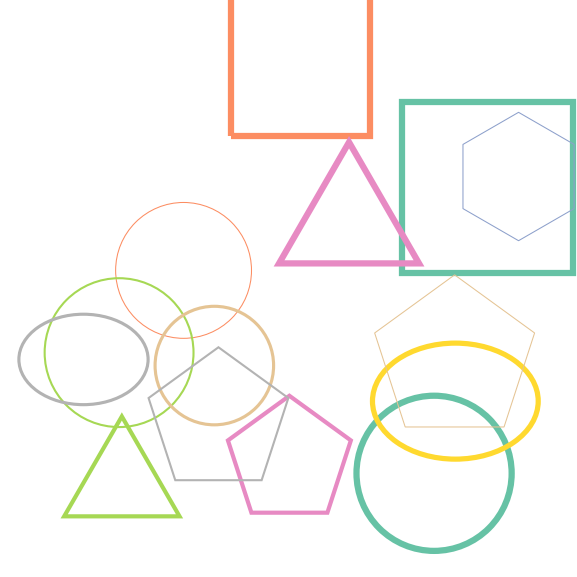[{"shape": "square", "thickness": 3, "radius": 0.74, "center": [0.844, 0.675]}, {"shape": "circle", "thickness": 3, "radius": 0.67, "center": [0.752, 0.18]}, {"shape": "square", "thickness": 3, "radius": 0.61, "center": [0.52, 0.885]}, {"shape": "circle", "thickness": 0.5, "radius": 0.59, "center": [0.318, 0.531]}, {"shape": "hexagon", "thickness": 0.5, "radius": 0.56, "center": [0.898, 0.693]}, {"shape": "pentagon", "thickness": 2, "radius": 0.56, "center": [0.501, 0.202]}, {"shape": "triangle", "thickness": 3, "radius": 0.7, "center": [0.604, 0.613]}, {"shape": "triangle", "thickness": 2, "radius": 0.58, "center": [0.211, 0.163]}, {"shape": "circle", "thickness": 1, "radius": 0.64, "center": [0.206, 0.389]}, {"shape": "oval", "thickness": 2.5, "radius": 0.72, "center": [0.788, 0.305]}, {"shape": "circle", "thickness": 1.5, "radius": 0.51, "center": [0.371, 0.366]}, {"shape": "pentagon", "thickness": 0.5, "radius": 0.73, "center": [0.787, 0.378]}, {"shape": "oval", "thickness": 1.5, "radius": 0.56, "center": [0.145, 0.377]}, {"shape": "pentagon", "thickness": 1, "radius": 0.64, "center": [0.378, 0.271]}]